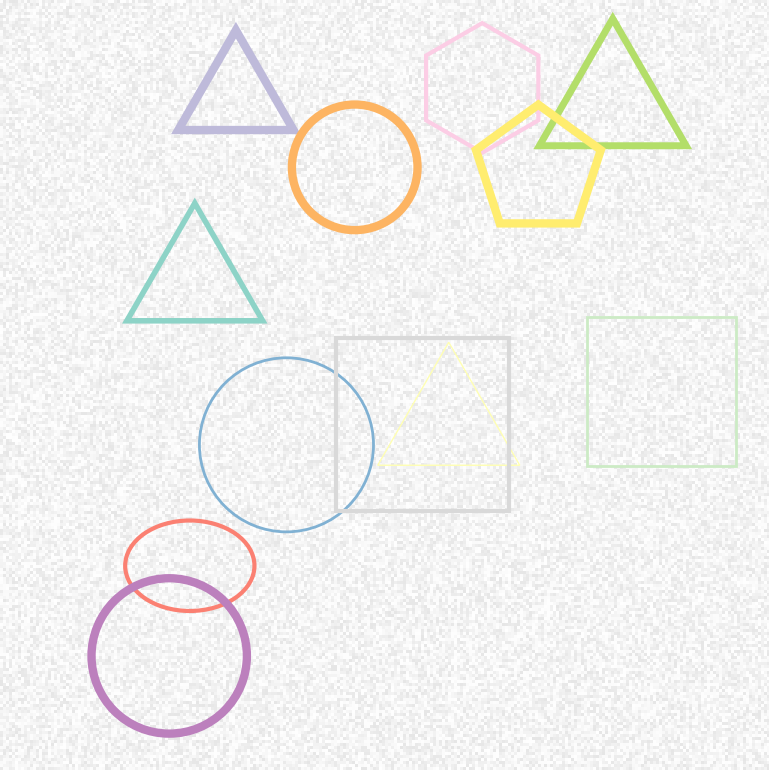[{"shape": "triangle", "thickness": 2, "radius": 0.51, "center": [0.253, 0.634]}, {"shape": "triangle", "thickness": 0.5, "radius": 0.53, "center": [0.583, 0.449]}, {"shape": "triangle", "thickness": 3, "radius": 0.43, "center": [0.306, 0.874]}, {"shape": "oval", "thickness": 1.5, "radius": 0.42, "center": [0.247, 0.265]}, {"shape": "circle", "thickness": 1, "radius": 0.57, "center": [0.372, 0.422]}, {"shape": "circle", "thickness": 3, "radius": 0.41, "center": [0.461, 0.783]}, {"shape": "triangle", "thickness": 2.5, "radius": 0.55, "center": [0.796, 0.866]}, {"shape": "hexagon", "thickness": 1.5, "radius": 0.42, "center": [0.626, 0.886]}, {"shape": "square", "thickness": 1.5, "radius": 0.56, "center": [0.549, 0.449]}, {"shape": "circle", "thickness": 3, "radius": 0.5, "center": [0.22, 0.148]}, {"shape": "square", "thickness": 1, "radius": 0.48, "center": [0.859, 0.491]}, {"shape": "pentagon", "thickness": 3, "radius": 0.43, "center": [0.699, 0.779]}]